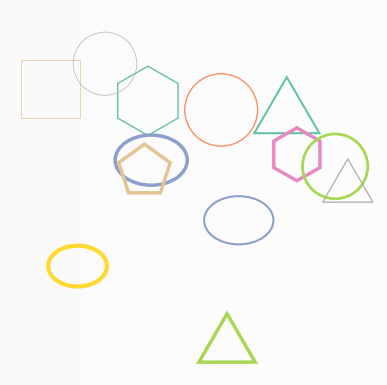[{"shape": "hexagon", "thickness": 1, "radius": 0.45, "center": [0.382, 0.738]}, {"shape": "triangle", "thickness": 1.5, "radius": 0.49, "center": [0.74, 0.703]}, {"shape": "circle", "thickness": 1, "radius": 0.47, "center": [0.571, 0.714]}, {"shape": "oval", "thickness": 2.5, "radius": 0.46, "center": [0.39, 0.584]}, {"shape": "oval", "thickness": 1.5, "radius": 0.45, "center": [0.616, 0.428]}, {"shape": "hexagon", "thickness": 2.5, "radius": 0.34, "center": [0.766, 0.599]}, {"shape": "circle", "thickness": 2, "radius": 0.42, "center": [0.865, 0.568]}, {"shape": "triangle", "thickness": 2.5, "radius": 0.42, "center": [0.586, 0.101]}, {"shape": "oval", "thickness": 3, "radius": 0.38, "center": [0.2, 0.309]}, {"shape": "pentagon", "thickness": 2.5, "radius": 0.35, "center": [0.373, 0.556]}, {"shape": "square", "thickness": 0.5, "radius": 0.38, "center": [0.131, 0.768]}, {"shape": "circle", "thickness": 0.5, "radius": 0.41, "center": [0.271, 0.835]}, {"shape": "triangle", "thickness": 1, "radius": 0.37, "center": [0.898, 0.512]}]